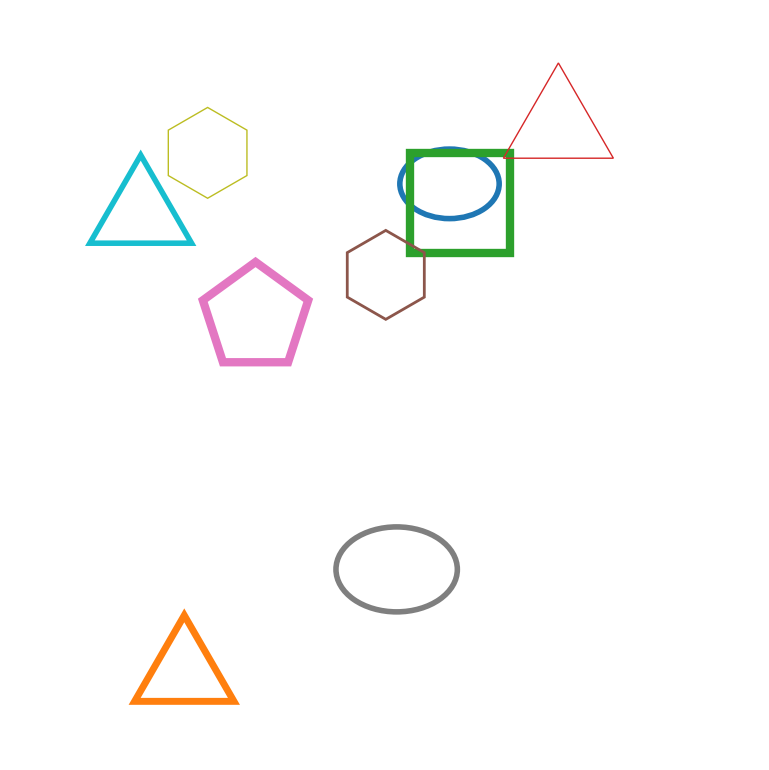[{"shape": "oval", "thickness": 2, "radius": 0.32, "center": [0.584, 0.761]}, {"shape": "triangle", "thickness": 2.5, "radius": 0.37, "center": [0.239, 0.126]}, {"shape": "square", "thickness": 3, "radius": 0.33, "center": [0.598, 0.736]}, {"shape": "triangle", "thickness": 0.5, "radius": 0.41, "center": [0.725, 0.836]}, {"shape": "hexagon", "thickness": 1, "radius": 0.29, "center": [0.501, 0.643]}, {"shape": "pentagon", "thickness": 3, "radius": 0.36, "center": [0.332, 0.588]}, {"shape": "oval", "thickness": 2, "radius": 0.39, "center": [0.515, 0.261]}, {"shape": "hexagon", "thickness": 0.5, "radius": 0.29, "center": [0.27, 0.801]}, {"shape": "triangle", "thickness": 2, "radius": 0.38, "center": [0.183, 0.722]}]